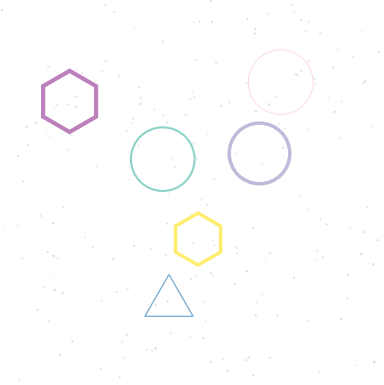[{"shape": "circle", "thickness": 1.5, "radius": 0.41, "center": [0.423, 0.587]}, {"shape": "circle", "thickness": 2.5, "radius": 0.39, "center": [0.674, 0.601]}, {"shape": "triangle", "thickness": 1, "radius": 0.36, "center": [0.439, 0.215]}, {"shape": "circle", "thickness": 0.5, "radius": 0.42, "center": [0.729, 0.787]}, {"shape": "hexagon", "thickness": 3, "radius": 0.4, "center": [0.181, 0.737]}, {"shape": "hexagon", "thickness": 2.5, "radius": 0.34, "center": [0.514, 0.379]}]